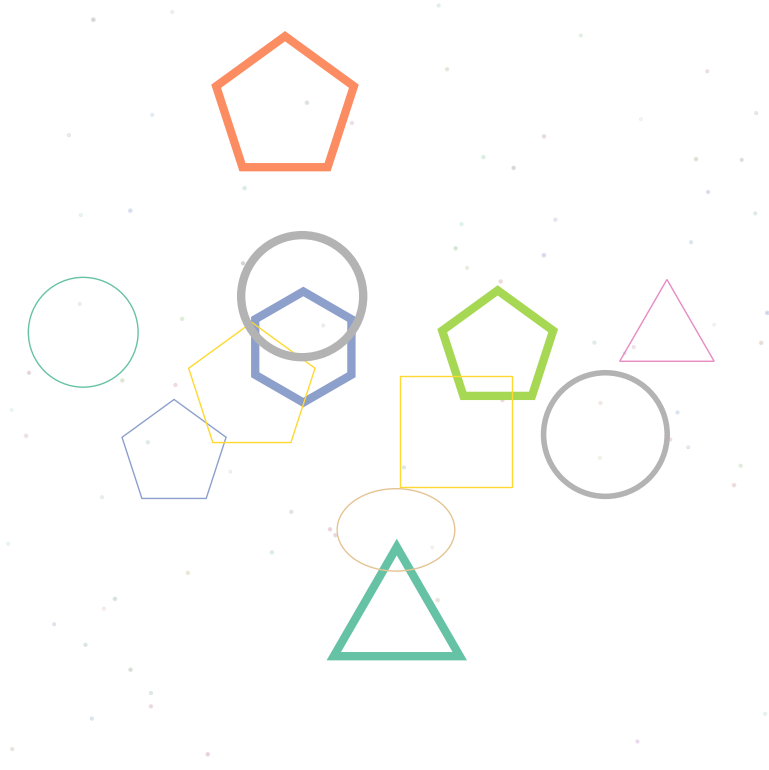[{"shape": "triangle", "thickness": 3, "radius": 0.47, "center": [0.515, 0.195]}, {"shape": "circle", "thickness": 0.5, "radius": 0.36, "center": [0.108, 0.568]}, {"shape": "pentagon", "thickness": 3, "radius": 0.47, "center": [0.37, 0.859]}, {"shape": "hexagon", "thickness": 3, "radius": 0.36, "center": [0.394, 0.549]}, {"shape": "pentagon", "thickness": 0.5, "radius": 0.36, "center": [0.226, 0.41]}, {"shape": "triangle", "thickness": 0.5, "radius": 0.35, "center": [0.866, 0.566]}, {"shape": "pentagon", "thickness": 3, "radius": 0.38, "center": [0.646, 0.547]}, {"shape": "pentagon", "thickness": 0.5, "radius": 0.43, "center": [0.327, 0.495]}, {"shape": "square", "thickness": 0.5, "radius": 0.36, "center": [0.592, 0.44]}, {"shape": "oval", "thickness": 0.5, "radius": 0.38, "center": [0.514, 0.312]}, {"shape": "circle", "thickness": 3, "radius": 0.4, "center": [0.392, 0.615]}, {"shape": "circle", "thickness": 2, "radius": 0.4, "center": [0.786, 0.436]}]